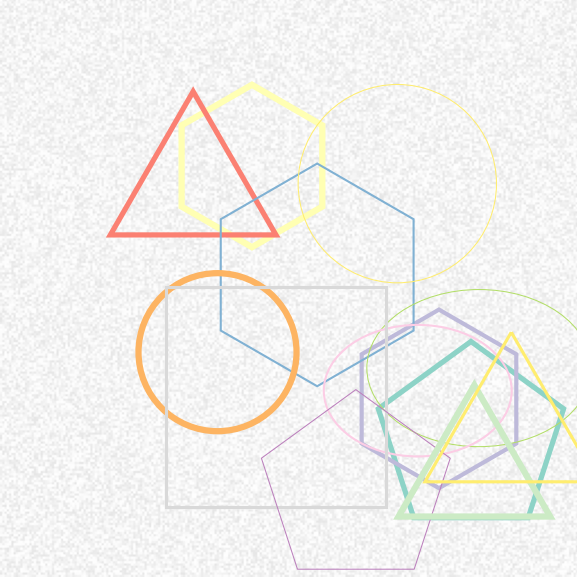[{"shape": "pentagon", "thickness": 2.5, "radius": 0.84, "center": [0.816, 0.239]}, {"shape": "hexagon", "thickness": 3, "radius": 0.7, "center": [0.436, 0.712]}, {"shape": "hexagon", "thickness": 2, "radius": 0.77, "center": [0.76, 0.308]}, {"shape": "triangle", "thickness": 2.5, "radius": 0.83, "center": [0.334, 0.675]}, {"shape": "hexagon", "thickness": 1, "radius": 0.96, "center": [0.549, 0.523]}, {"shape": "circle", "thickness": 3, "radius": 0.68, "center": [0.377, 0.389]}, {"shape": "oval", "thickness": 0.5, "radius": 0.97, "center": [0.83, 0.362]}, {"shape": "oval", "thickness": 1, "radius": 0.81, "center": [0.723, 0.323]}, {"shape": "square", "thickness": 1.5, "radius": 0.95, "center": [0.478, 0.311]}, {"shape": "pentagon", "thickness": 0.5, "radius": 0.86, "center": [0.616, 0.153]}, {"shape": "triangle", "thickness": 3, "radius": 0.76, "center": [0.821, 0.181]}, {"shape": "triangle", "thickness": 1.5, "radius": 0.86, "center": [0.885, 0.251]}, {"shape": "circle", "thickness": 0.5, "radius": 0.86, "center": [0.688, 0.681]}]